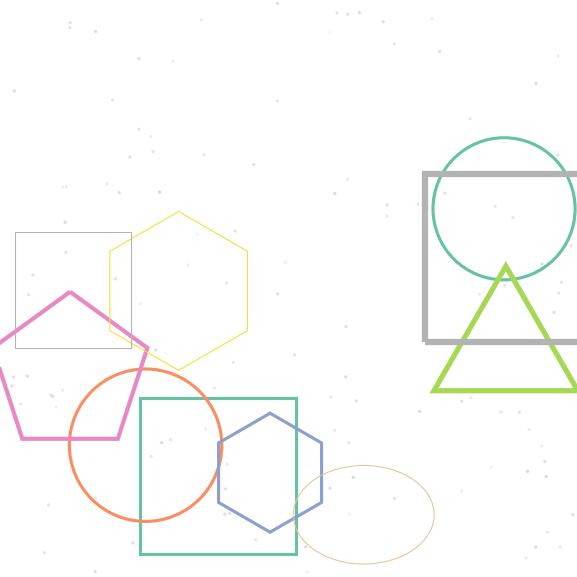[{"shape": "circle", "thickness": 1.5, "radius": 0.62, "center": [0.873, 0.638]}, {"shape": "square", "thickness": 1.5, "radius": 0.68, "center": [0.377, 0.174]}, {"shape": "circle", "thickness": 1.5, "radius": 0.66, "center": [0.252, 0.228]}, {"shape": "hexagon", "thickness": 1.5, "radius": 0.51, "center": [0.468, 0.181]}, {"shape": "pentagon", "thickness": 2, "radius": 0.7, "center": [0.121, 0.353]}, {"shape": "triangle", "thickness": 2.5, "radius": 0.72, "center": [0.876, 0.394]}, {"shape": "hexagon", "thickness": 0.5, "radius": 0.69, "center": [0.309, 0.495]}, {"shape": "oval", "thickness": 0.5, "radius": 0.61, "center": [0.63, 0.108]}, {"shape": "square", "thickness": 3, "radius": 0.72, "center": [0.88, 0.553]}, {"shape": "square", "thickness": 0.5, "radius": 0.5, "center": [0.127, 0.497]}]